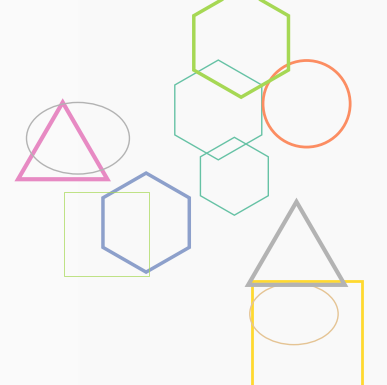[{"shape": "hexagon", "thickness": 1, "radius": 0.51, "center": [0.605, 0.542]}, {"shape": "hexagon", "thickness": 1, "radius": 0.65, "center": [0.563, 0.714]}, {"shape": "circle", "thickness": 2, "radius": 0.56, "center": [0.791, 0.73]}, {"shape": "hexagon", "thickness": 2.5, "radius": 0.64, "center": [0.377, 0.422]}, {"shape": "triangle", "thickness": 3, "radius": 0.67, "center": [0.162, 0.601]}, {"shape": "square", "thickness": 0.5, "radius": 0.55, "center": [0.274, 0.392]}, {"shape": "hexagon", "thickness": 2.5, "radius": 0.71, "center": [0.622, 0.889]}, {"shape": "square", "thickness": 2, "radius": 0.71, "center": [0.792, 0.128]}, {"shape": "oval", "thickness": 1, "radius": 0.57, "center": [0.759, 0.185]}, {"shape": "oval", "thickness": 1, "radius": 0.66, "center": [0.201, 0.641]}, {"shape": "triangle", "thickness": 3, "radius": 0.72, "center": [0.765, 0.332]}]